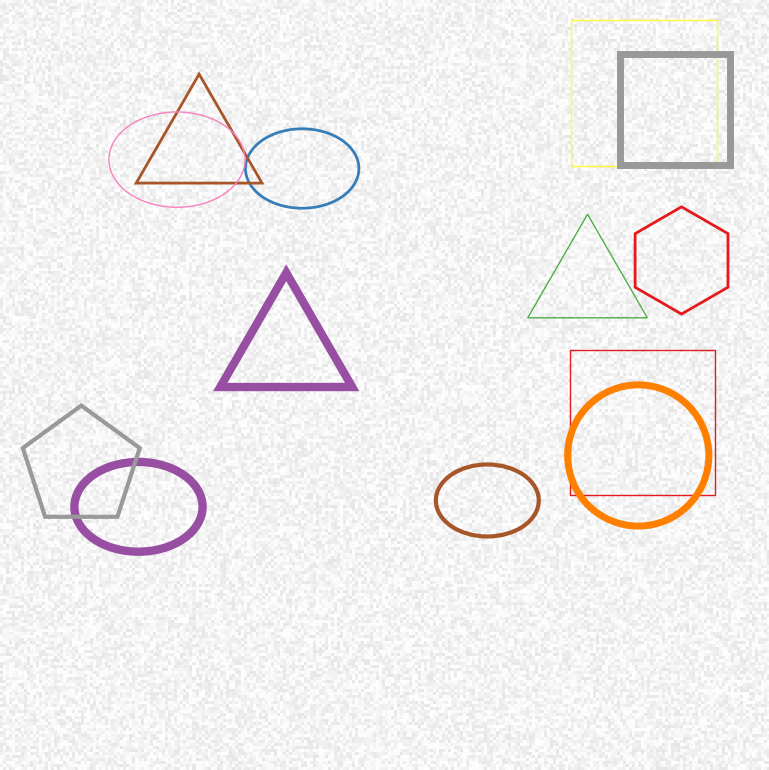[{"shape": "hexagon", "thickness": 1, "radius": 0.35, "center": [0.885, 0.662]}, {"shape": "square", "thickness": 0.5, "radius": 0.47, "center": [0.834, 0.452]}, {"shape": "oval", "thickness": 1, "radius": 0.37, "center": [0.392, 0.781]}, {"shape": "triangle", "thickness": 0.5, "radius": 0.45, "center": [0.763, 0.632]}, {"shape": "oval", "thickness": 3, "radius": 0.42, "center": [0.18, 0.342]}, {"shape": "triangle", "thickness": 3, "radius": 0.49, "center": [0.372, 0.547]}, {"shape": "circle", "thickness": 2.5, "radius": 0.46, "center": [0.829, 0.408]}, {"shape": "square", "thickness": 0.5, "radius": 0.48, "center": [0.836, 0.879]}, {"shape": "oval", "thickness": 1.5, "radius": 0.33, "center": [0.633, 0.35]}, {"shape": "triangle", "thickness": 1, "radius": 0.47, "center": [0.259, 0.809]}, {"shape": "oval", "thickness": 0.5, "radius": 0.44, "center": [0.23, 0.793]}, {"shape": "pentagon", "thickness": 1.5, "radius": 0.4, "center": [0.106, 0.393]}, {"shape": "square", "thickness": 2.5, "radius": 0.36, "center": [0.877, 0.858]}]